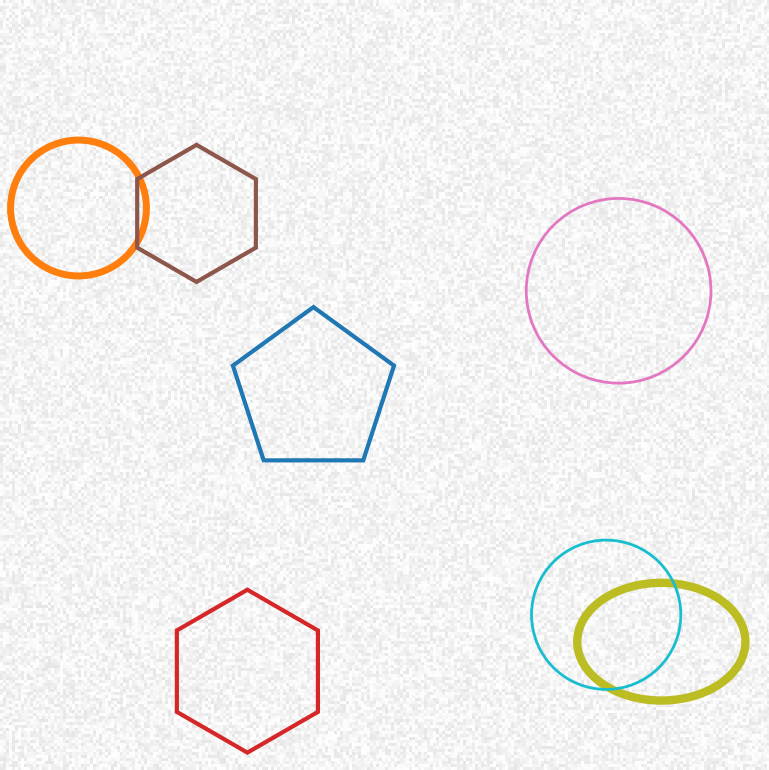[{"shape": "pentagon", "thickness": 1.5, "radius": 0.55, "center": [0.407, 0.491]}, {"shape": "circle", "thickness": 2.5, "radius": 0.44, "center": [0.102, 0.73]}, {"shape": "hexagon", "thickness": 1.5, "radius": 0.53, "center": [0.321, 0.128]}, {"shape": "hexagon", "thickness": 1.5, "radius": 0.44, "center": [0.255, 0.723]}, {"shape": "circle", "thickness": 1, "radius": 0.6, "center": [0.803, 0.622]}, {"shape": "oval", "thickness": 3, "radius": 0.55, "center": [0.859, 0.167]}, {"shape": "circle", "thickness": 1, "radius": 0.48, "center": [0.787, 0.202]}]